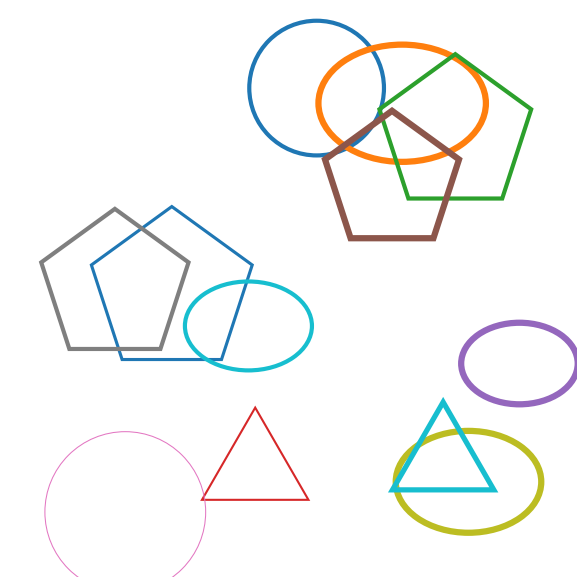[{"shape": "pentagon", "thickness": 1.5, "radius": 0.73, "center": [0.297, 0.495]}, {"shape": "circle", "thickness": 2, "radius": 0.58, "center": [0.548, 0.847]}, {"shape": "oval", "thickness": 3, "radius": 0.72, "center": [0.696, 0.82]}, {"shape": "pentagon", "thickness": 2, "radius": 0.69, "center": [0.788, 0.767]}, {"shape": "triangle", "thickness": 1, "radius": 0.53, "center": [0.442, 0.187]}, {"shape": "oval", "thickness": 3, "radius": 0.5, "center": [0.899, 0.37]}, {"shape": "pentagon", "thickness": 3, "radius": 0.61, "center": [0.679, 0.685]}, {"shape": "circle", "thickness": 0.5, "radius": 0.7, "center": [0.217, 0.112]}, {"shape": "pentagon", "thickness": 2, "radius": 0.67, "center": [0.199, 0.503]}, {"shape": "oval", "thickness": 3, "radius": 0.63, "center": [0.811, 0.165]}, {"shape": "oval", "thickness": 2, "radius": 0.55, "center": [0.43, 0.435]}, {"shape": "triangle", "thickness": 2.5, "radius": 0.51, "center": [0.767, 0.202]}]